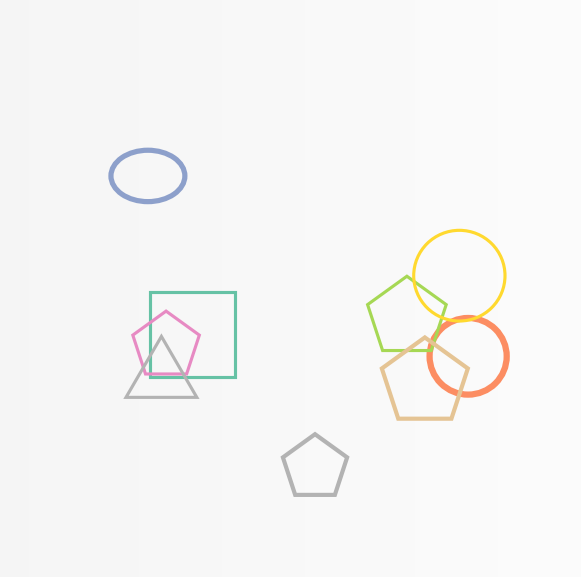[{"shape": "square", "thickness": 1.5, "radius": 0.37, "center": [0.331, 0.419]}, {"shape": "circle", "thickness": 3, "radius": 0.33, "center": [0.805, 0.382]}, {"shape": "oval", "thickness": 2.5, "radius": 0.32, "center": [0.254, 0.694]}, {"shape": "pentagon", "thickness": 1.5, "radius": 0.3, "center": [0.286, 0.4]}, {"shape": "pentagon", "thickness": 1.5, "radius": 0.36, "center": [0.7, 0.45]}, {"shape": "circle", "thickness": 1.5, "radius": 0.39, "center": [0.79, 0.522]}, {"shape": "pentagon", "thickness": 2, "radius": 0.39, "center": [0.731, 0.337]}, {"shape": "triangle", "thickness": 1.5, "radius": 0.35, "center": [0.278, 0.346]}, {"shape": "pentagon", "thickness": 2, "radius": 0.29, "center": [0.542, 0.189]}]